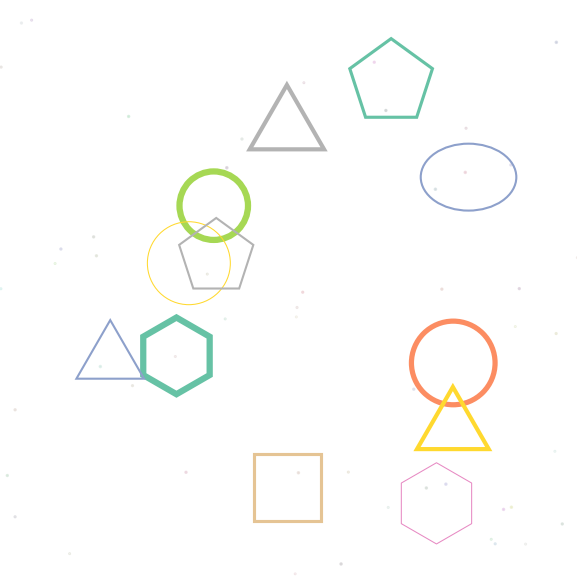[{"shape": "hexagon", "thickness": 3, "radius": 0.33, "center": [0.306, 0.383]}, {"shape": "pentagon", "thickness": 1.5, "radius": 0.38, "center": [0.677, 0.857]}, {"shape": "circle", "thickness": 2.5, "radius": 0.36, "center": [0.785, 0.371]}, {"shape": "triangle", "thickness": 1, "radius": 0.34, "center": [0.191, 0.377]}, {"shape": "oval", "thickness": 1, "radius": 0.41, "center": [0.811, 0.692]}, {"shape": "hexagon", "thickness": 0.5, "radius": 0.35, "center": [0.756, 0.128]}, {"shape": "circle", "thickness": 3, "radius": 0.3, "center": [0.37, 0.643]}, {"shape": "triangle", "thickness": 2, "radius": 0.36, "center": [0.784, 0.257]}, {"shape": "circle", "thickness": 0.5, "radius": 0.36, "center": [0.327, 0.543]}, {"shape": "square", "thickness": 1.5, "radius": 0.29, "center": [0.498, 0.155]}, {"shape": "pentagon", "thickness": 1, "radius": 0.34, "center": [0.374, 0.554]}, {"shape": "triangle", "thickness": 2, "radius": 0.37, "center": [0.497, 0.778]}]